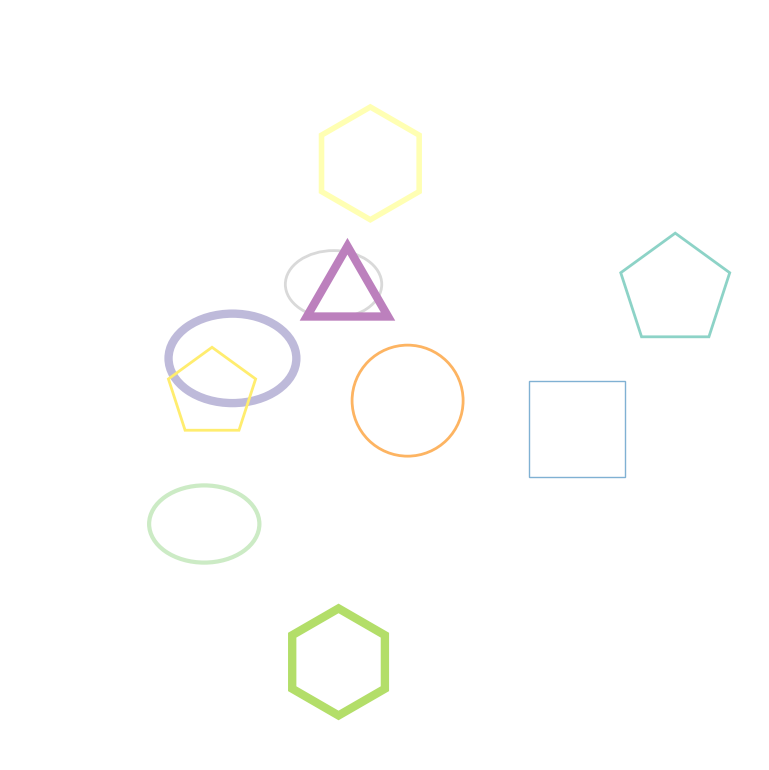[{"shape": "pentagon", "thickness": 1, "radius": 0.37, "center": [0.877, 0.623]}, {"shape": "hexagon", "thickness": 2, "radius": 0.37, "center": [0.481, 0.788]}, {"shape": "oval", "thickness": 3, "radius": 0.41, "center": [0.302, 0.535]}, {"shape": "square", "thickness": 0.5, "radius": 0.31, "center": [0.75, 0.443]}, {"shape": "circle", "thickness": 1, "radius": 0.36, "center": [0.529, 0.48]}, {"shape": "hexagon", "thickness": 3, "radius": 0.35, "center": [0.44, 0.14]}, {"shape": "oval", "thickness": 1, "radius": 0.31, "center": [0.433, 0.631]}, {"shape": "triangle", "thickness": 3, "radius": 0.3, "center": [0.451, 0.619]}, {"shape": "oval", "thickness": 1.5, "radius": 0.36, "center": [0.265, 0.319]}, {"shape": "pentagon", "thickness": 1, "radius": 0.3, "center": [0.275, 0.489]}]